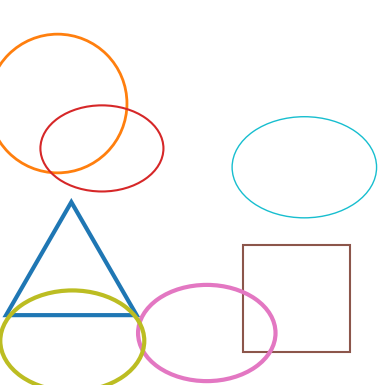[{"shape": "triangle", "thickness": 3, "radius": 0.98, "center": [0.185, 0.279]}, {"shape": "circle", "thickness": 2, "radius": 0.9, "center": [0.15, 0.731]}, {"shape": "oval", "thickness": 1.5, "radius": 0.8, "center": [0.265, 0.614]}, {"shape": "square", "thickness": 1.5, "radius": 0.7, "center": [0.77, 0.225]}, {"shape": "oval", "thickness": 3, "radius": 0.89, "center": [0.537, 0.135]}, {"shape": "oval", "thickness": 3, "radius": 0.93, "center": [0.188, 0.115]}, {"shape": "oval", "thickness": 1, "radius": 0.94, "center": [0.791, 0.566]}]